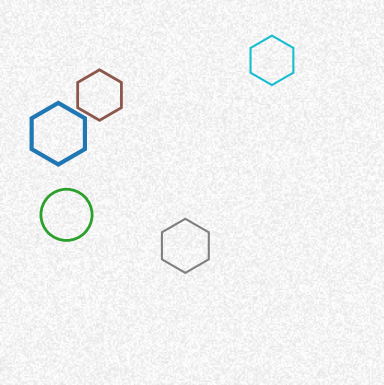[{"shape": "hexagon", "thickness": 3, "radius": 0.4, "center": [0.151, 0.653]}, {"shape": "circle", "thickness": 2, "radius": 0.33, "center": [0.173, 0.442]}, {"shape": "hexagon", "thickness": 2, "radius": 0.33, "center": [0.259, 0.753]}, {"shape": "hexagon", "thickness": 1.5, "radius": 0.35, "center": [0.481, 0.361]}, {"shape": "hexagon", "thickness": 1.5, "radius": 0.32, "center": [0.706, 0.843]}]